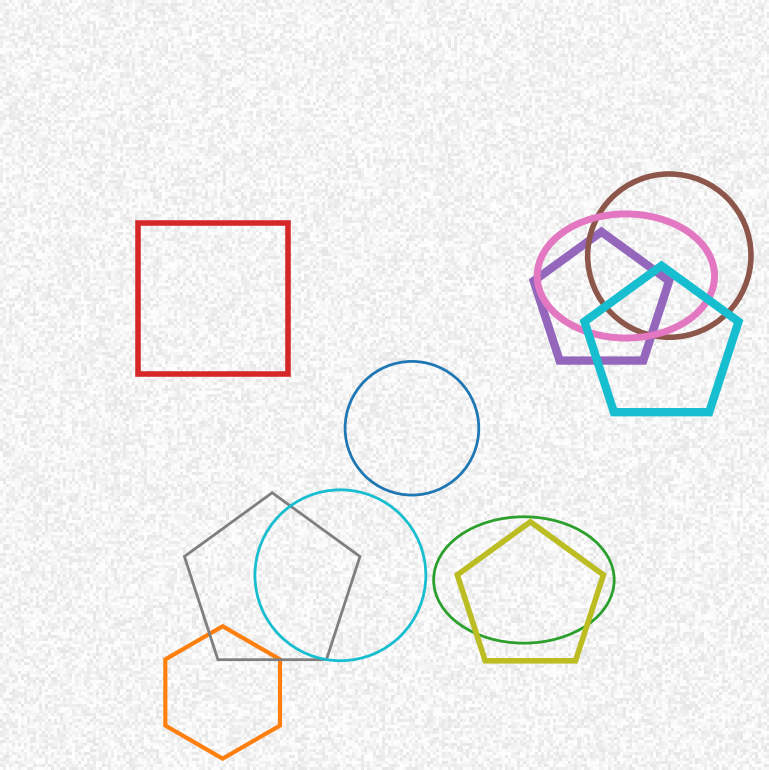[{"shape": "circle", "thickness": 1, "radius": 0.43, "center": [0.535, 0.444]}, {"shape": "hexagon", "thickness": 1.5, "radius": 0.43, "center": [0.289, 0.101]}, {"shape": "oval", "thickness": 1, "radius": 0.59, "center": [0.68, 0.247]}, {"shape": "square", "thickness": 2, "radius": 0.49, "center": [0.276, 0.612]}, {"shape": "pentagon", "thickness": 3, "radius": 0.46, "center": [0.781, 0.607]}, {"shape": "circle", "thickness": 2, "radius": 0.53, "center": [0.869, 0.668]}, {"shape": "oval", "thickness": 2.5, "radius": 0.58, "center": [0.813, 0.642]}, {"shape": "pentagon", "thickness": 1, "radius": 0.6, "center": [0.353, 0.24]}, {"shape": "pentagon", "thickness": 2, "radius": 0.5, "center": [0.689, 0.223]}, {"shape": "pentagon", "thickness": 3, "radius": 0.53, "center": [0.859, 0.55]}, {"shape": "circle", "thickness": 1, "radius": 0.55, "center": [0.442, 0.253]}]